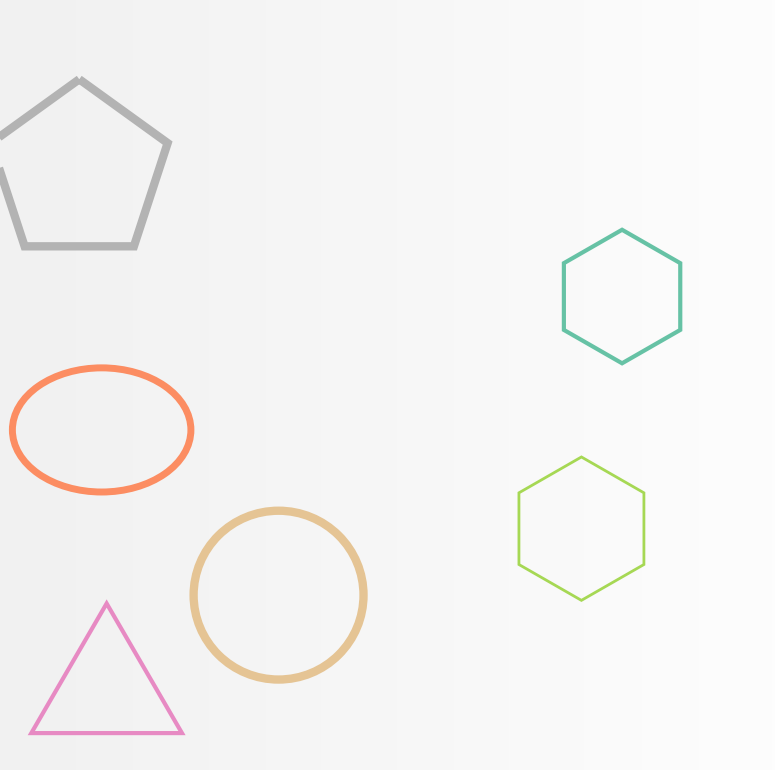[{"shape": "hexagon", "thickness": 1.5, "radius": 0.43, "center": [0.803, 0.615]}, {"shape": "oval", "thickness": 2.5, "radius": 0.58, "center": [0.131, 0.442]}, {"shape": "triangle", "thickness": 1.5, "radius": 0.56, "center": [0.138, 0.104]}, {"shape": "hexagon", "thickness": 1, "radius": 0.47, "center": [0.75, 0.313]}, {"shape": "circle", "thickness": 3, "radius": 0.55, "center": [0.359, 0.227]}, {"shape": "pentagon", "thickness": 3, "radius": 0.6, "center": [0.102, 0.777]}]